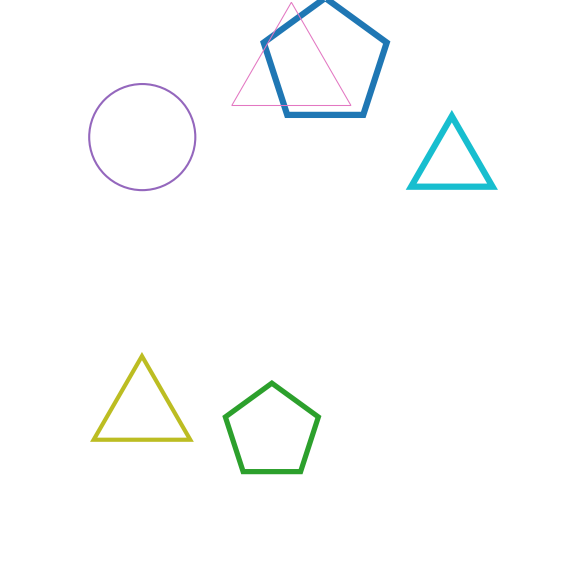[{"shape": "pentagon", "thickness": 3, "radius": 0.56, "center": [0.563, 0.891]}, {"shape": "pentagon", "thickness": 2.5, "radius": 0.42, "center": [0.471, 0.251]}, {"shape": "circle", "thickness": 1, "radius": 0.46, "center": [0.246, 0.762]}, {"shape": "triangle", "thickness": 0.5, "radius": 0.6, "center": [0.505, 0.876]}, {"shape": "triangle", "thickness": 2, "radius": 0.48, "center": [0.246, 0.286]}, {"shape": "triangle", "thickness": 3, "radius": 0.41, "center": [0.782, 0.717]}]